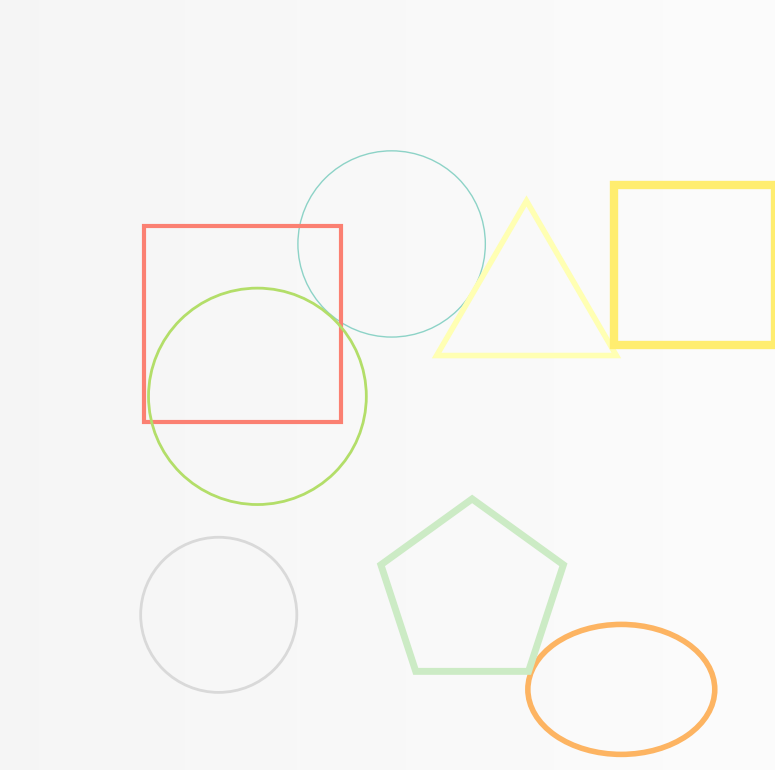[{"shape": "circle", "thickness": 0.5, "radius": 0.6, "center": [0.505, 0.683]}, {"shape": "triangle", "thickness": 2, "radius": 0.67, "center": [0.679, 0.605]}, {"shape": "square", "thickness": 1.5, "radius": 0.64, "center": [0.314, 0.579]}, {"shape": "oval", "thickness": 2, "radius": 0.6, "center": [0.802, 0.105]}, {"shape": "circle", "thickness": 1, "radius": 0.7, "center": [0.332, 0.485]}, {"shape": "circle", "thickness": 1, "radius": 0.5, "center": [0.282, 0.202]}, {"shape": "pentagon", "thickness": 2.5, "radius": 0.62, "center": [0.609, 0.228]}, {"shape": "square", "thickness": 3, "radius": 0.52, "center": [0.896, 0.656]}]